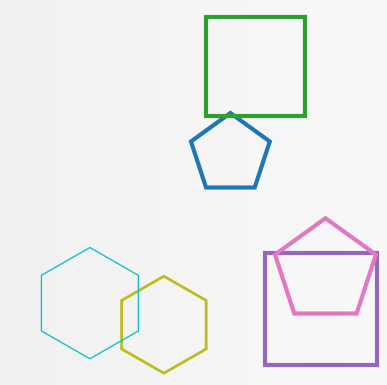[{"shape": "pentagon", "thickness": 3, "radius": 0.53, "center": [0.595, 0.599]}, {"shape": "square", "thickness": 3, "radius": 0.64, "center": [0.658, 0.827]}, {"shape": "square", "thickness": 3, "radius": 0.73, "center": [0.828, 0.198]}, {"shape": "pentagon", "thickness": 3, "radius": 0.68, "center": [0.84, 0.296]}, {"shape": "hexagon", "thickness": 2, "radius": 0.63, "center": [0.423, 0.157]}, {"shape": "hexagon", "thickness": 1, "radius": 0.72, "center": [0.232, 0.213]}]